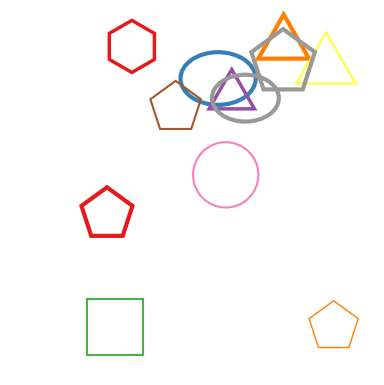[{"shape": "hexagon", "thickness": 2.5, "radius": 0.34, "center": [0.342, 0.879]}, {"shape": "pentagon", "thickness": 3, "radius": 0.35, "center": [0.278, 0.444]}, {"shape": "oval", "thickness": 3, "radius": 0.49, "center": [0.566, 0.796]}, {"shape": "square", "thickness": 1.5, "radius": 0.37, "center": [0.299, 0.151]}, {"shape": "triangle", "thickness": 2.5, "radius": 0.34, "center": [0.602, 0.751]}, {"shape": "triangle", "thickness": 3, "radius": 0.38, "center": [0.737, 0.886]}, {"shape": "pentagon", "thickness": 1, "radius": 0.34, "center": [0.867, 0.152]}, {"shape": "triangle", "thickness": 1.5, "radius": 0.44, "center": [0.847, 0.827]}, {"shape": "pentagon", "thickness": 1.5, "radius": 0.34, "center": [0.456, 0.721]}, {"shape": "circle", "thickness": 1.5, "radius": 0.42, "center": [0.586, 0.546]}, {"shape": "oval", "thickness": 3, "radius": 0.43, "center": [0.637, 0.745]}, {"shape": "pentagon", "thickness": 3, "radius": 0.43, "center": [0.735, 0.838]}]